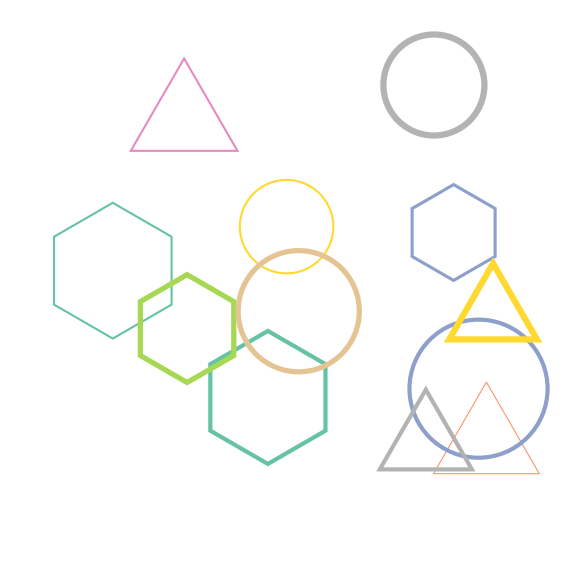[{"shape": "hexagon", "thickness": 1, "radius": 0.59, "center": [0.195, 0.53]}, {"shape": "hexagon", "thickness": 2, "radius": 0.58, "center": [0.464, 0.311]}, {"shape": "triangle", "thickness": 0.5, "radius": 0.53, "center": [0.842, 0.232]}, {"shape": "circle", "thickness": 2, "radius": 0.6, "center": [0.829, 0.326]}, {"shape": "hexagon", "thickness": 1.5, "radius": 0.41, "center": [0.785, 0.597]}, {"shape": "triangle", "thickness": 1, "radius": 0.53, "center": [0.319, 0.791]}, {"shape": "hexagon", "thickness": 2.5, "radius": 0.47, "center": [0.324, 0.43]}, {"shape": "triangle", "thickness": 3, "radius": 0.44, "center": [0.854, 0.455]}, {"shape": "circle", "thickness": 1, "radius": 0.4, "center": [0.496, 0.607]}, {"shape": "circle", "thickness": 2.5, "radius": 0.52, "center": [0.517, 0.46]}, {"shape": "triangle", "thickness": 2, "radius": 0.46, "center": [0.737, 0.232]}, {"shape": "circle", "thickness": 3, "radius": 0.44, "center": [0.751, 0.852]}]